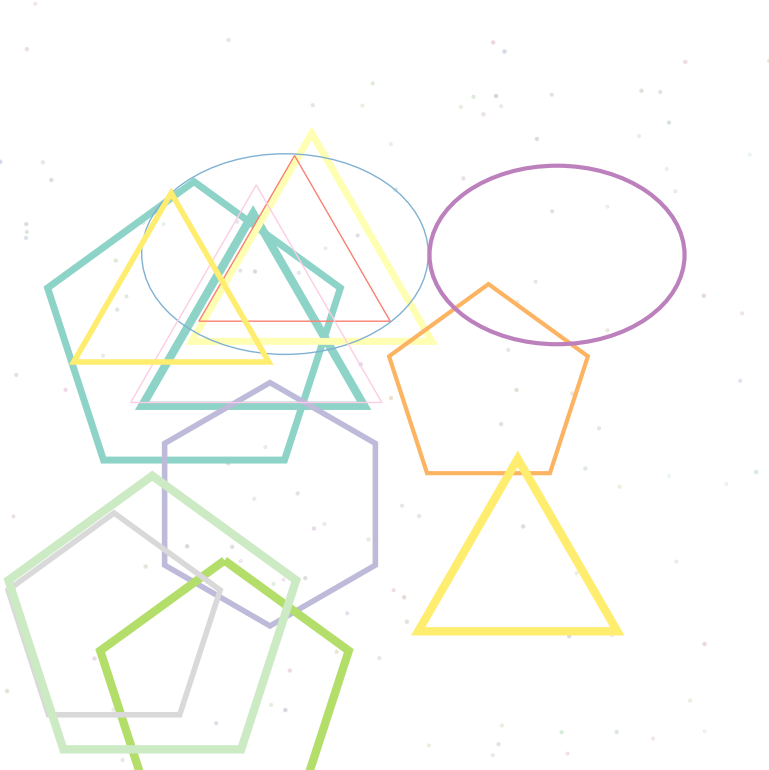[{"shape": "pentagon", "thickness": 2.5, "radius": 1.0, "center": [0.252, 0.564]}, {"shape": "triangle", "thickness": 3, "radius": 0.83, "center": [0.329, 0.556]}, {"shape": "triangle", "thickness": 2.5, "radius": 0.9, "center": [0.405, 0.647]}, {"shape": "hexagon", "thickness": 2, "radius": 0.79, "center": [0.351, 0.345]}, {"shape": "triangle", "thickness": 0.5, "radius": 0.72, "center": [0.383, 0.655]}, {"shape": "oval", "thickness": 0.5, "radius": 0.93, "center": [0.37, 0.67]}, {"shape": "pentagon", "thickness": 1.5, "radius": 0.68, "center": [0.634, 0.495]}, {"shape": "pentagon", "thickness": 3, "radius": 0.85, "center": [0.292, 0.102]}, {"shape": "triangle", "thickness": 0.5, "radius": 0.94, "center": [0.333, 0.571]}, {"shape": "pentagon", "thickness": 2, "radius": 0.72, "center": [0.148, 0.189]}, {"shape": "oval", "thickness": 1.5, "radius": 0.83, "center": [0.723, 0.669]}, {"shape": "pentagon", "thickness": 3, "radius": 0.98, "center": [0.198, 0.186]}, {"shape": "triangle", "thickness": 3, "radius": 0.75, "center": [0.672, 0.255]}, {"shape": "triangle", "thickness": 2, "radius": 0.73, "center": [0.222, 0.603]}]